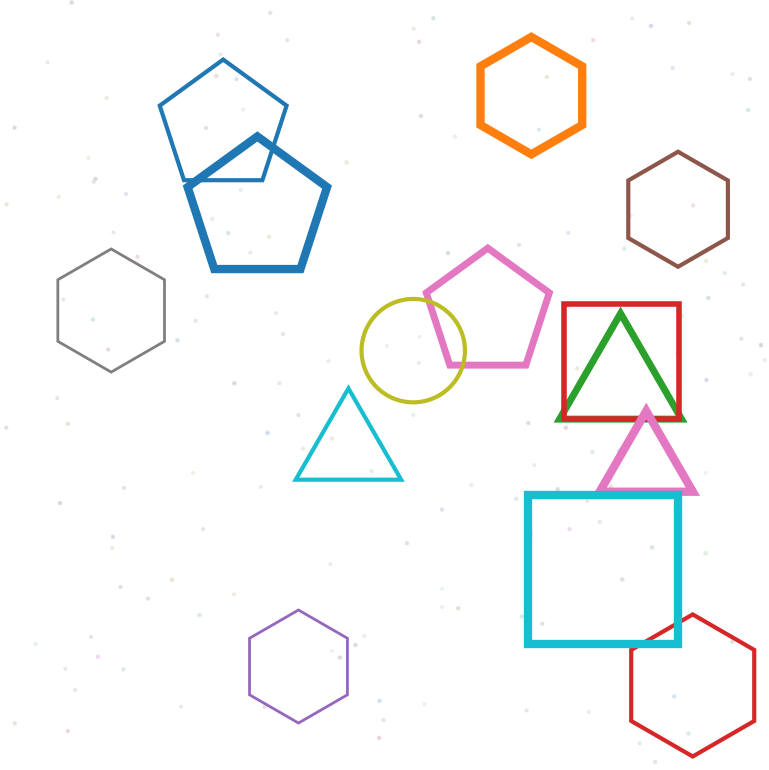[{"shape": "pentagon", "thickness": 3, "radius": 0.48, "center": [0.334, 0.728]}, {"shape": "pentagon", "thickness": 1.5, "radius": 0.43, "center": [0.29, 0.836]}, {"shape": "hexagon", "thickness": 3, "radius": 0.38, "center": [0.69, 0.876]}, {"shape": "triangle", "thickness": 2.5, "radius": 0.46, "center": [0.806, 0.501]}, {"shape": "hexagon", "thickness": 1.5, "radius": 0.46, "center": [0.9, 0.11]}, {"shape": "square", "thickness": 2, "radius": 0.37, "center": [0.807, 0.53]}, {"shape": "hexagon", "thickness": 1, "radius": 0.37, "center": [0.388, 0.134]}, {"shape": "hexagon", "thickness": 1.5, "radius": 0.37, "center": [0.881, 0.728]}, {"shape": "triangle", "thickness": 3, "radius": 0.35, "center": [0.839, 0.396]}, {"shape": "pentagon", "thickness": 2.5, "radius": 0.42, "center": [0.634, 0.594]}, {"shape": "hexagon", "thickness": 1, "radius": 0.4, "center": [0.144, 0.597]}, {"shape": "circle", "thickness": 1.5, "radius": 0.34, "center": [0.537, 0.545]}, {"shape": "triangle", "thickness": 1.5, "radius": 0.4, "center": [0.453, 0.417]}, {"shape": "square", "thickness": 3, "radius": 0.48, "center": [0.783, 0.26]}]